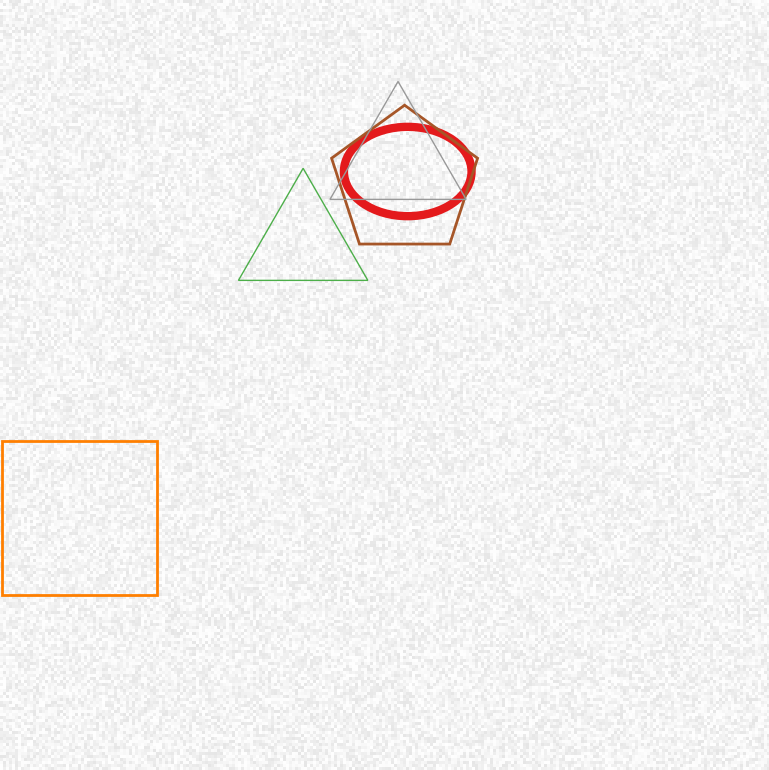[{"shape": "oval", "thickness": 3, "radius": 0.41, "center": [0.53, 0.777]}, {"shape": "triangle", "thickness": 0.5, "radius": 0.49, "center": [0.394, 0.684]}, {"shape": "square", "thickness": 1, "radius": 0.5, "center": [0.103, 0.327]}, {"shape": "pentagon", "thickness": 1, "radius": 0.5, "center": [0.525, 0.764]}, {"shape": "triangle", "thickness": 0.5, "radius": 0.51, "center": [0.517, 0.792]}]